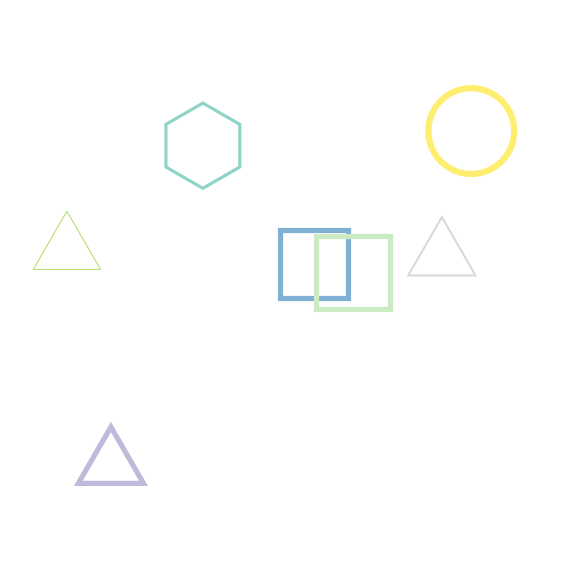[{"shape": "hexagon", "thickness": 1.5, "radius": 0.37, "center": [0.351, 0.747]}, {"shape": "triangle", "thickness": 2.5, "radius": 0.33, "center": [0.192, 0.195]}, {"shape": "square", "thickness": 2.5, "radius": 0.29, "center": [0.545, 0.543]}, {"shape": "triangle", "thickness": 0.5, "radius": 0.34, "center": [0.116, 0.566]}, {"shape": "triangle", "thickness": 1, "radius": 0.34, "center": [0.765, 0.556]}, {"shape": "square", "thickness": 2.5, "radius": 0.32, "center": [0.612, 0.527]}, {"shape": "circle", "thickness": 3, "radius": 0.37, "center": [0.816, 0.772]}]